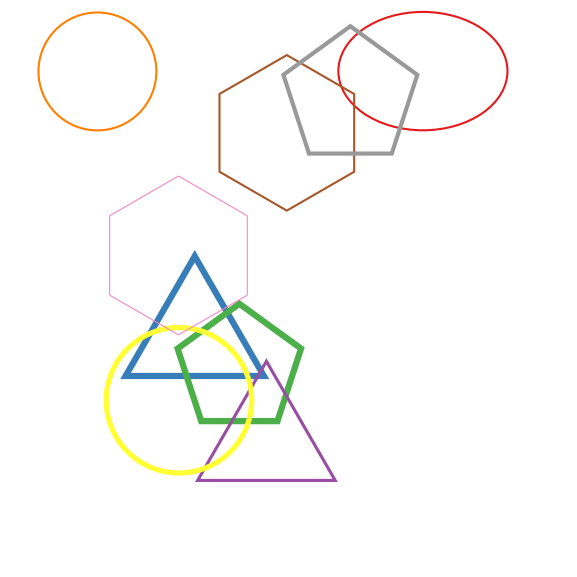[{"shape": "oval", "thickness": 1, "radius": 0.73, "center": [0.732, 0.876]}, {"shape": "triangle", "thickness": 3, "radius": 0.69, "center": [0.337, 0.417]}, {"shape": "pentagon", "thickness": 3, "radius": 0.56, "center": [0.414, 0.361]}, {"shape": "triangle", "thickness": 1.5, "radius": 0.69, "center": [0.461, 0.236]}, {"shape": "circle", "thickness": 1, "radius": 0.51, "center": [0.169, 0.875]}, {"shape": "circle", "thickness": 2.5, "radius": 0.63, "center": [0.31, 0.306]}, {"shape": "hexagon", "thickness": 1, "radius": 0.67, "center": [0.497, 0.769]}, {"shape": "hexagon", "thickness": 0.5, "radius": 0.69, "center": [0.309, 0.557]}, {"shape": "pentagon", "thickness": 2, "radius": 0.61, "center": [0.607, 0.832]}]